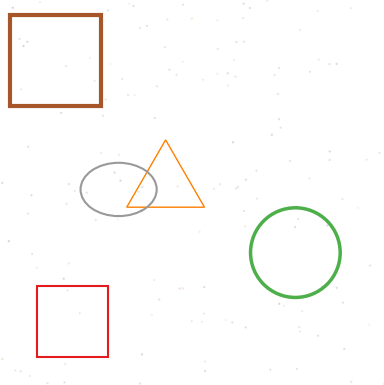[{"shape": "square", "thickness": 1.5, "radius": 0.46, "center": [0.189, 0.165]}, {"shape": "circle", "thickness": 2.5, "radius": 0.58, "center": [0.767, 0.344]}, {"shape": "triangle", "thickness": 1, "radius": 0.58, "center": [0.43, 0.52]}, {"shape": "square", "thickness": 3, "radius": 0.59, "center": [0.144, 0.843]}, {"shape": "oval", "thickness": 1.5, "radius": 0.49, "center": [0.308, 0.508]}]